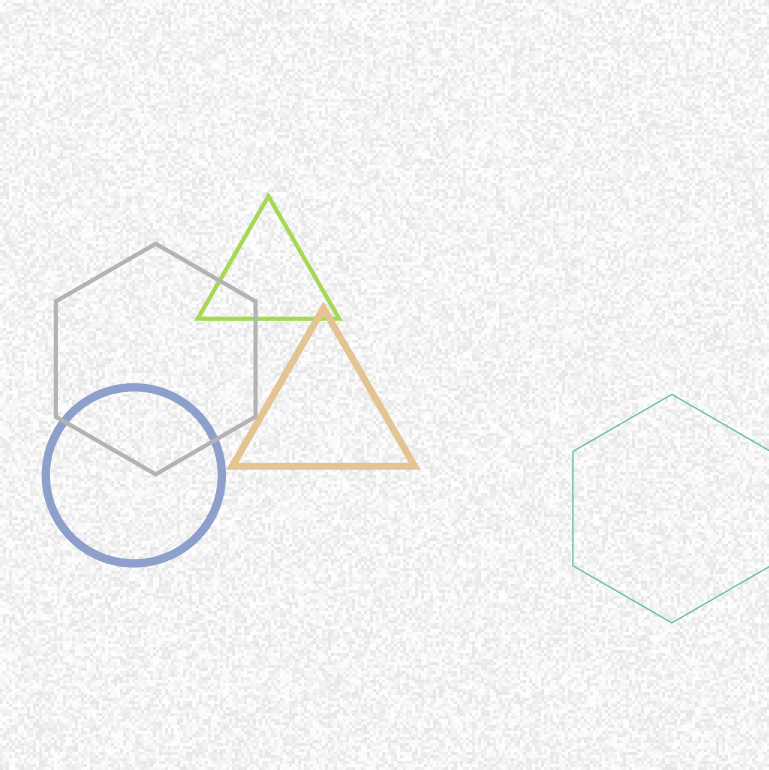[{"shape": "hexagon", "thickness": 0.5, "radius": 0.74, "center": [0.873, 0.339]}, {"shape": "circle", "thickness": 3, "radius": 0.57, "center": [0.174, 0.383]}, {"shape": "triangle", "thickness": 1.5, "radius": 0.53, "center": [0.349, 0.639]}, {"shape": "triangle", "thickness": 2.5, "radius": 0.68, "center": [0.42, 0.463]}, {"shape": "hexagon", "thickness": 1.5, "radius": 0.75, "center": [0.202, 0.534]}]